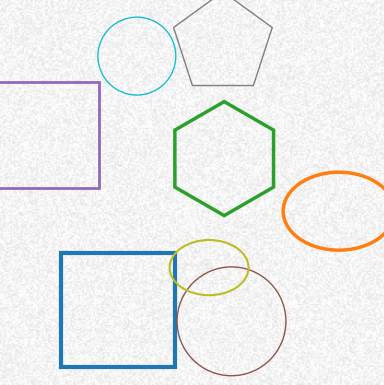[{"shape": "square", "thickness": 3, "radius": 0.74, "center": [0.306, 0.195]}, {"shape": "oval", "thickness": 2.5, "radius": 0.72, "center": [0.88, 0.451]}, {"shape": "hexagon", "thickness": 2.5, "radius": 0.74, "center": [0.582, 0.588]}, {"shape": "square", "thickness": 2, "radius": 0.69, "center": [0.118, 0.648]}, {"shape": "circle", "thickness": 1, "radius": 0.71, "center": [0.601, 0.165]}, {"shape": "pentagon", "thickness": 1, "radius": 0.67, "center": [0.579, 0.887]}, {"shape": "oval", "thickness": 1.5, "radius": 0.51, "center": [0.543, 0.305]}, {"shape": "circle", "thickness": 1, "radius": 0.51, "center": [0.355, 0.854]}]